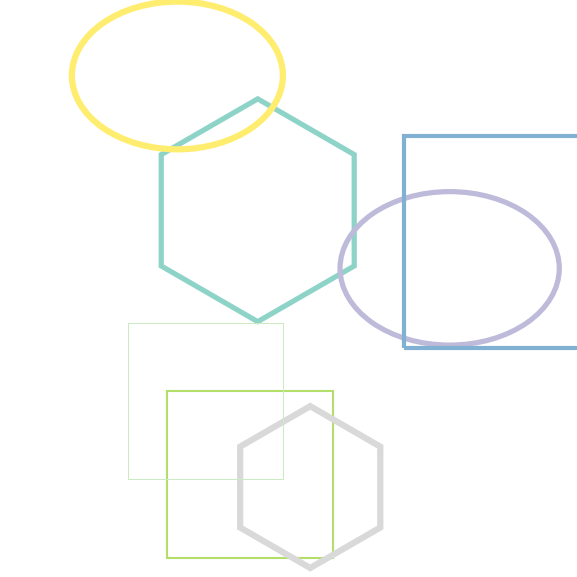[{"shape": "hexagon", "thickness": 2.5, "radius": 0.96, "center": [0.446, 0.635]}, {"shape": "oval", "thickness": 2.5, "radius": 0.95, "center": [0.779, 0.534]}, {"shape": "square", "thickness": 2, "radius": 0.92, "center": [0.884, 0.58]}, {"shape": "square", "thickness": 1, "radius": 0.72, "center": [0.433, 0.178]}, {"shape": "hexagon", "thickness": 3, "radius": 0.7, "center": [0.537, 0.156]}, {"shape": "square", "thickness": 0.5, "radius": 0.67, "center": [0.356, 0.305]}, {"shape": "oval", "thickness": 3, "radius": 0.91, "center": [0.307, 0.868]}]